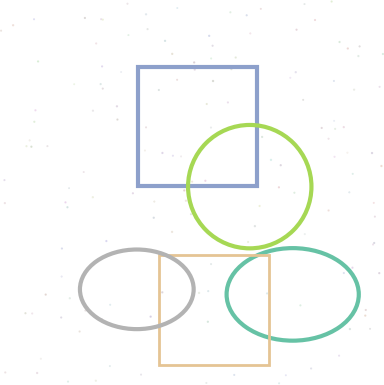[{"shape": "oval", "thickness": 3, "radius": 0.86, "center": [0.76, 0.235]}, {"shape": "square", "thickness": 3, "radius": 0.77, "center": [0.513, 0.671]}, {"shape": "circle", "thickness": 3, "radius": 0.8, "center": [0.649, 0.515]}, {"shape": "square", "thickness": 2, "radius": 0.71, "center": [0.556, 0.194]}, {"shape": "oval", "thickness": 3, "radius": 0.74, "center": [0.355, 0.249]}]